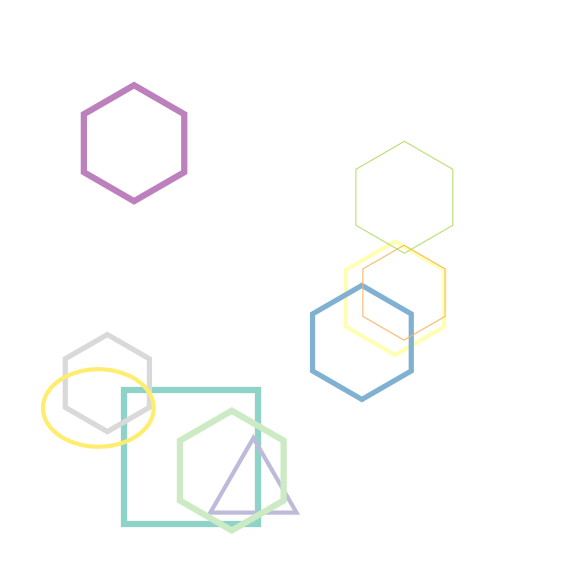[{"shape": "square", "thickness": 3, "radius": 0.58, "center": [0.331, 0.208]}, {"shape": "hexagon", "thickness": 2, "radius": 0.49, "center": [0.684, 0.483]}, {"shape": "triangle", "thickness": 2, "radius": 0.43, "center": [0.439, 0.155]}, {"shape": "hexagon", "thickness": 2.5, "radius": 0.49, "center": [0.627, 0.406]}, {"shape": "hexagon", "thickness": 0.5, "radius": 0.41, "center": [0.7, 0.492]}, {"shape": "hexagon", "thickness": 0.5, "radius": 0.48, "center": [0.7, 0.658]}, {"shape": "hexagon", "thickness": 2.5, "radius": 0.42, "center": [0.186, 0.336]}, {"shape": "hexagon", "thickness": 3, "radius": 0.5, "center": [0.232, 0.751]}, {"shape": "hexagon", "thickness": 3, "radius": 0.52, "center": [0.401, 0.184]}, {"shape": "oval", "thickness": 2, "radius": 0.48, "center": [0.17, 0.293]}]